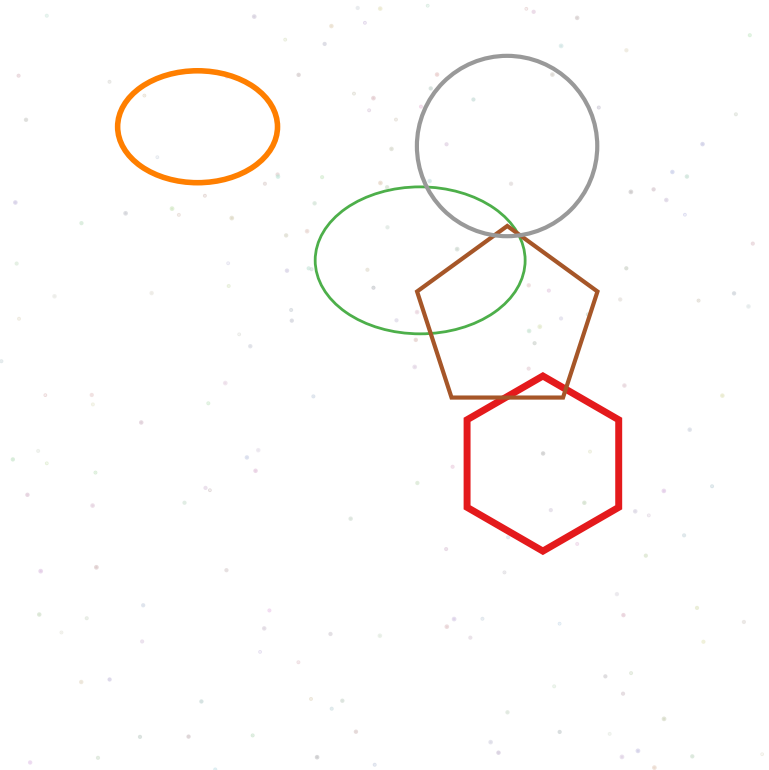[{"shape": "hexagon", "thickness": 2.5, "radius": 0.57, "center": [0.705, 0.398]}, {"shape": "oval", "thickness": 1, "radius": 0.68, "center": [0.546, 0.662]}, {"shape": "oval", "thickness": 2, "radius": 0.52, "center": [0.257, 0.835]}, {"shape": "pentagon", "thickness": 1.5, "radius": 0.62, "center": [0.659, 0.583]}, {"shape": "circle", "thickness": 1.5, "radius": 0.59, "center": [0.659, 0.81]}]